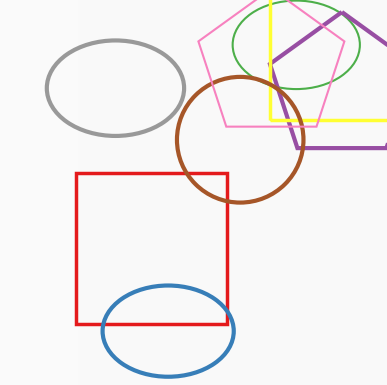[{"shape": "square", "thickness": 2.5, "radius": 0.98, "center": [0.391, 0.355]}, {"shape": "oval", "thickness": 3, "radius": 0.85, "center": [0.434, 0.14]}, {"shape": "oval", "thickness": 1.5, "radius": 0.82, "center": [0.765, 0.884]}, {"shape": "pentagon", "thickness": 3, "radius": 0.98, "center": [0.882, 0.773]}, {"shape": "square", "thickness": 2.5, "radius": 0.95, "center": [0.885, 0.878]}, {"shape": "circle", "thickness": 3, "radius": 0.82, "center": [0.62, 0.637]}, {"shape": "pentagon", "thickness": 1.5, "radius": 0.99, "center": [0.7, 0.831]}, {"shape": "oval", "thickness": 3, "radius": 0.89, "center": [0.298, 0.771]}]